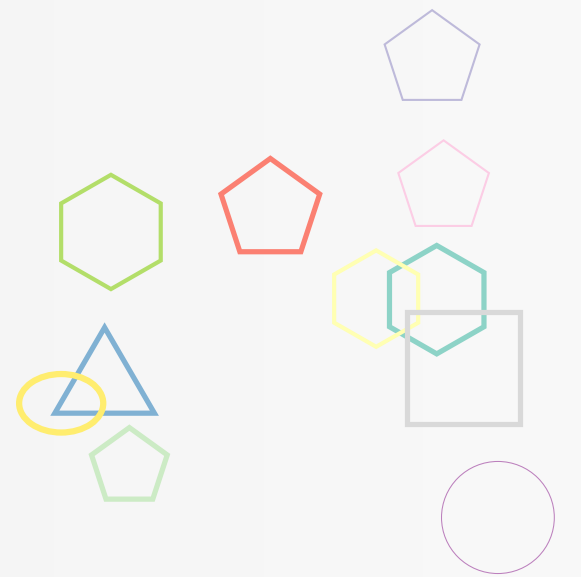[{"shape": "hexagon", "thickness": 2.5, "radius": 0.47, "center": [0.751, 0.48]}, {"shape": "hexagon", "thickness": 2, "radius": 0.42, "center": [0.647, 0.482]}, {"shape": "pentagon", "thickness": 1, "radius": 0.43, "center": [0.743, 0.896]}, {"shape": "pentagon", "thickness": 2.5, "radius": 0.45, "center": [0.465, 0.635]}, {"shape": "triangle", "thickness": 2.5, "radius": 0.49, "center": [0.18, 0.333]}, {"shape": "hexagon", "thickness": 2, "radius": 0.49, "center": [0.191, 0.597]}, {"shape": "pentagon", "thickness": 1, "radius": 0.41, "center": [0.763, 0.674]}, {"shape": "square", "thickness": 2.5, "radius": 0.49, "center": [0.797, 0.362]}, {"shape": "circle", "thickness": 0.5, "radius": 0.49, "center": [0.857, 0.103]}, {"shape": "pentagon", "thickness": 2.5, "radius": 0.34, "center": [0.223, 0.19]}, {"shape": "oval", "thickness": 3, "radius": 0.36, "center": [0.105, 0.301]}]